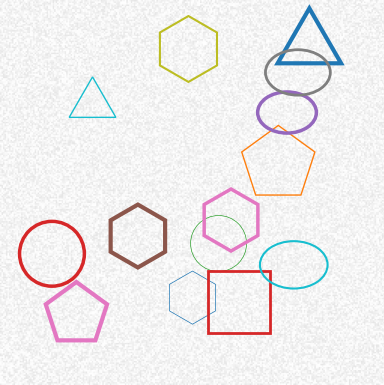[{"shape": "triangle", "thickness": 3, "radius": 0.48, "center": [0.804, 0.883]}, {"shape": "hexagon", "thickness": 0.5, "radius": 0.35, "center": [0.5, 0.227]}, {"shape": "pentagon", "thickness": 1, "radius": 0.5, "center": [0.723, 0.574]}, {"shape": "circle", "thickness": 0.5, "radius": 0.36, "center": [0.568, 0.368]}, {"shape": "square", "thickness": 2, "radius": 0.4, "center": [0.62, 0.215]}, {"shape": "circle", "thickness": 2.5, "radius": 0.42, "center": [0.135, 0.341]}, {"shape": "oval", "thickness": 2.5, "radius": 0.38, "center": [0.746, 0.708]}, {"shape": "hexagon", "thickness": 3, "radius": 0.41, "center": [0.358, 0.387]}, {"shape": "pentagon", "thickness": 3, "radius": 0.42, "center": [0.198, 0.184]}, {"shape": "hexagon", "thickness": 2.5, "radius": 0.4, "center": [0.6, 0.428]}, {"shape": "oval", "thickness": 2, "radius": 0.42, "center": [0.774, 0.812]}, {"shape": "hexagon", "thickness": 1.5, "radius": 0.43, "center": [0.489, 0.873]}, {"shape": "triangle", "thickness": 1, "radius": 0.35, "center": [0.24, 0.73]}, {"shape": "oval", "thickness": 1.5, "radius": 0.44, "center": [0.763, 0.312]}]